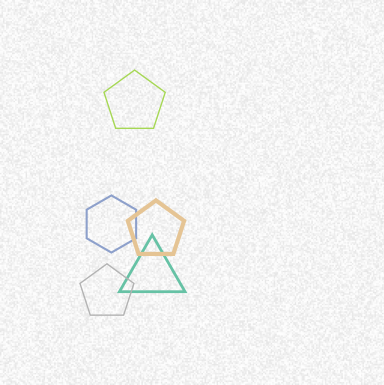[{"shape": "triangle", "thickness": 2, "radius": 0.49, "center": [0.395, 0.292]}, {"shape": "hexagon", "thickness": 1.5, "radius": 0.37, "center": [0.289, 0.418]}, {"shape": "pentagon", "thickness": 1, "radius": 0.42, "center": [0.35, 0.734]}, {"shape": "pentagon", "thickness": 3, "radius": 0.38, "center": [0.405, 0.403]}, {"shape": "pentagon", "thickness": 1, "radius": 0.37, "center": [0.278, 0.241]}]